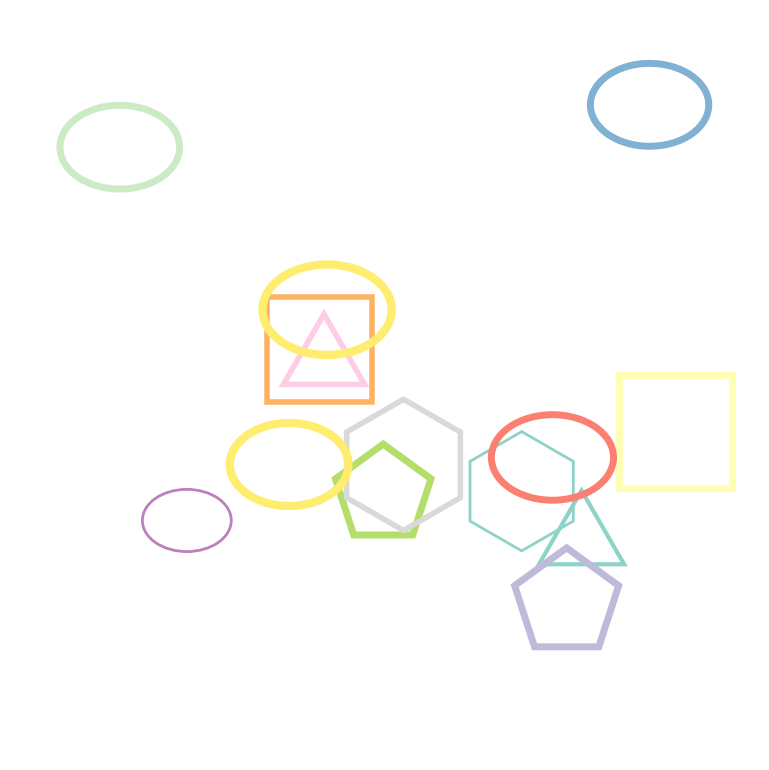[{"shape": "triangle", "thickness": 1.5, "radius": 0.32, "center": [0.755, 0.299]}, {"shape": "hexagon", "thickness": 1, "radius": 0.39, "center": [0.677, 0.362]}, {"shape": "square", "thickness": 2.5, "radius": 0.37, "center": [0.878, 0.439]}, {"shape": "pentagon", "thickness": 2.5, "radius": 0.36, "center": [0.736, 0.217]}, {"shape": "oval", "thickness": 2.5, "radius": 0.4, "center": [0.717, 0.406]}, {"shape": "oval", "thickness": 2.5, "radius": 0.38, "center": [0.844, 0.864]}, {"shape": "square", "thickness": 2, "radius": 0.34, "center": [0.415, 0.546]}, {"shape": "pentagon", "thickness": 2.5, "radius": 0.33, "center": [0.498, 0.358]}, {"shape": "triangle", "thickness": 2, "radius": 0.3, "center": [0.421, 0.531]}, {"shape": "hexagon", "thickness": 2, "radius": 0.43, "center": [0.524, 0.396]}, {"shape": "oval", "thickness": 1, "radius": 0.29, "center": [0.243, 0.324]}, {"shape": "oval", "thickness": 2.5, "radius": 0.39, "center": [0.156, 0.809]}, {"shape": "oval", "thickness": 3, "radius": 0.42, "center": [0.425, 0.598]}, {"shape": "oval", "thickness": 3, "radius": 0.38, "center": [0.375, 0.397]}]